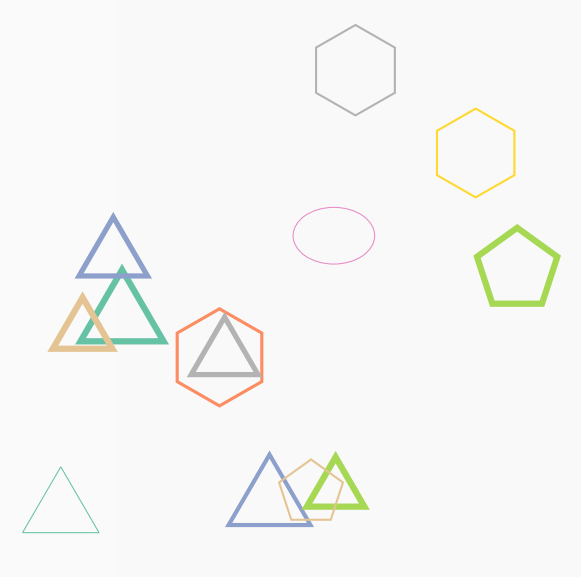[{"shape": "triangle", "thickness": 0.5, "radius": 0.38, "center": [0.105, 0.115]}, {"shape": "triangle", "thickness": 3, "radius": 0.41, "center": [0.21, 0.449]}, {"shape": "hexagon", "thickness": 1.5, "radius": 0.42, "center": [0.378, 0.38]}, {"shape": "triangle", "thickness": 2, "radius": 0.41, "center": [0.464, 0.131]}, {"shape": "triangle", "thickness": 2.5, "radius": 0.34, "center": [0.195, 0.555]}, {"shape": "oval", "thickness": 0.5, "radius": 0.35, "center": [0.574, 0.591]}, {"shape": "triangle", "thickness": 3, "radius": 0.29, "center": [0.577, 0.15]}, {"shape": "pentagon", "thickness": 3, "radius": 0.36, "center": [0.89, 0.532]}, {"shape": "hexagon", "thickness": 1, "radius": 0.38, "center": [0.818, 0.734]}, {"shape": "triangle", "thickness": 3, "radius": 0.3, "center": [0.142, 0.425]}, {"shape": "pentagon", "thickness": 1, "radius": 0.29, "center": [0.535, 0.146]}, {"shape": "hexagon", "thickness": 1, "radius": 0.39, "center": [0.612, 0.878]}, {"shape": "triangle", "thickness": 2.5, "radius": 0.33, "center": [0.386, 0.384]}]